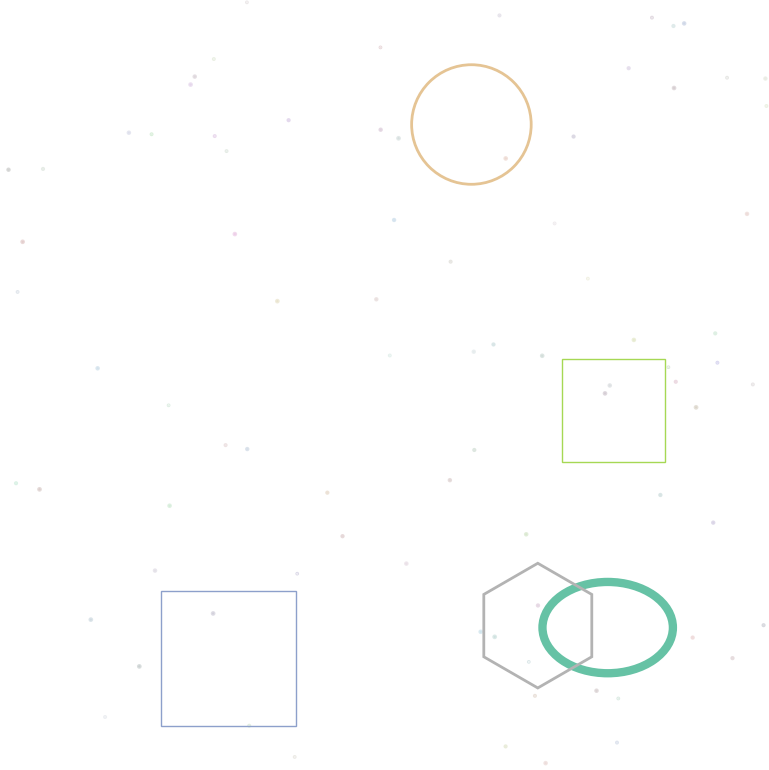[{"shape": "oval", "thickness": 3, "radius": 0.42, "center": [0.789, 0.185]}, {"shape": "square", "thickness": 0.5, "radius": 0.44, "center": [0.297, 0.144]}, {"shape": "square", "thickness": 0.5, "radius": 0.33, "center": [0.797, 0.467]}, {"shape": "circle", "thickness": 1, "radius": 0.39, "center": [0.612, 0.838]}, {"shape": "hexagon", "thickness": 1, "radius": 0.4, "center": [0.698, 0.188]}]